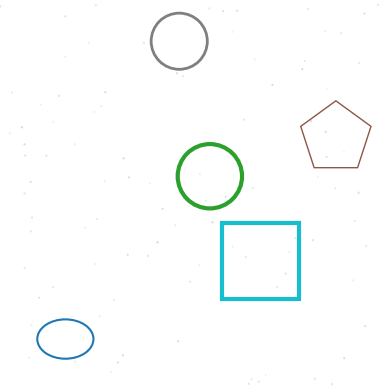[{"shape": "oval", "thickness": 1.5, "radius": 0.36, "center": [0.17, 0.119]}, {"shape": "circle", "thickness": 3, "radius": 0.42, "center": [0.545, 0.542]}, {"shape": "pentagon", "thickness": 1, "radius": 0.48, "center": [0.872, 0.642]}, {"shape": "circle", "thickness": 2, "radius": 0.36, "center": [0.466, 0.893]}, {"shape": "square", "thickness": 3, "radius": 0.5, "center": [0.677, 0.323]}]